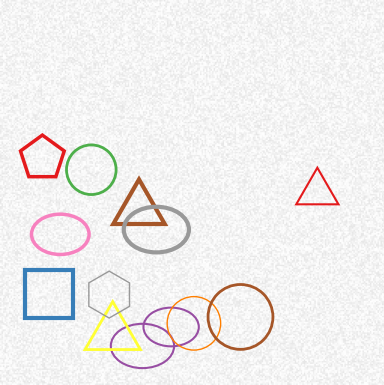[{"shape": "pentagon", "thickness": 2.5, "radius": 0.3, "center": [0.11, 0.589]}, {"shape": "triangle", "thickness": 1.5, "radius": 0.32, "center": [0.824, 0.501]}, {"shape": "square", "thickness": 3, "radius": 0.31, "center": [0.126, 0.236]}, {"shape": "circle", "thickness": 2, "radius": 0.32, "center": [0.237, 0.559]}, {"shape": "oval", "thickness": 1.5, "radius": 0.36, "center": [0.444, 0.151]}, {"shape": "oval", "thickness": 1.5, "radius": 0.41, "center": [0.37, 0.101]}, {"shape": "circle", "thickness": 1, "radius": 0.35, "center": [0.504, 0.16]}, {"shape": "triangle", "thickness": 2, "radius": 0.41, "center": [0.293, 0.134]}, {"shape": "triangle", "thickness": 3, "radius": 0.39, "center": [0.361, 0.457]}, {"shape": "circle", "thickness": 2, "radius": 0.42, "center": [0.625, 0.177]}, {"shape": "oval", "thickness": 2.5, "radius": 0.37, "center": [0.157, 0.391]}, {"shape": "hexagon", "thickness": 1, "radius": 0.3, "center": [0.284, 0.235]}, {"shape": "oval", "thickness": 3, "radius": 0.42, "center": [0.406, 0.404]}]